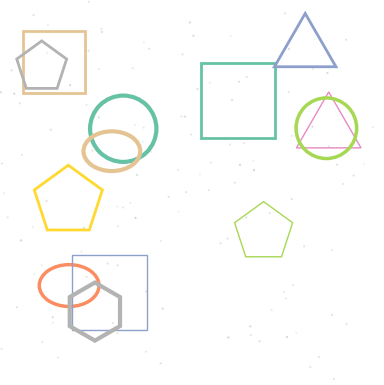[{"shape": "square", "thickness": 2, "radius": 0.48, "center": [0.618, 0.739]}, {"shape": "circle", "thickness": 3, "radius": 0.43, "center": [0.32, 0.666]}, {"shape": "oval", "thickness": 2.5, "radius": 0.39, "center": [0.18, 0.258]}, {"shape": "square", "thickness": 1, "radius": 0.49, "center": [0.284, 0.239]}, {"shape": "triangle", "thickness": 2, "radius": 0.46, "center": [0.793, 0.873]}, {"shape": "triangle", "thickness": 1, "radius": 0.48, "center": [0.854, 0.664]}, {"shape": "circle", "thickness": 2.5, "radius": 0.39, "center": [0.848, 0.667]}, {"shape": "pentagon", "thickness": 1, "radius": 0.4, "center": [0.685, 0.397]}, {"shape": "pentagon", "thickness": 2, "radius": 0.46, "center": [0.177, 0.478]}, {"shape": "oval", "thickness": 3, "radius": 0.37, "center": [0.291, 0.607]}, {"shape": "square", "thickness": 2, "radius": 0.4, "center": [0.14, 0.839]}, {"shape": "pentagon", "thickness": 2, "radius": 0.34, "center": [0.108, 0.826]}, {"shape": "hexagon", "thickness": 3, "radius": 0.38, "center": [0.246, 0.191]}]